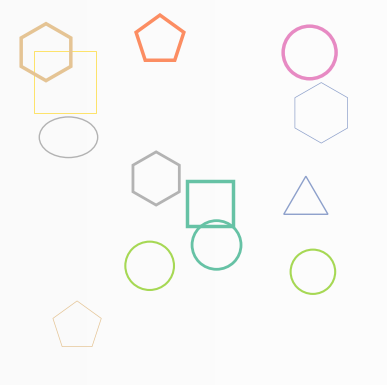[{"shape": "square", "thickness": 2.5, "radius": 0.29, "center": [0.542, 0.472]}, {"shape": "circle", "thickness": 2, "radius": 0.32, "center": [0.559, 0.364]}, {"shape": "pentagon", "thickness": 2.5, "radius": 0.32, "center": [0.413, 0.896]}, {"shape": "triangle", "thickness": 1, "radius": 0.33, "center": [0.789, 0.476]}, {"shape": "hexagon", "thickness": 0.5, "radius": 0.39, "center": [0.829, 0.707]}, {"shape": "circle", "thickness": 2.5, "radius": 0.34, "center": [0.799, 0.864]}, {"shape": "circle", "thickness": 1.5, "radius": 0.31, "center": [0.386, 0.31]}, {"shape": "circle", "thickness": 1.5, "radius": 0.29, "center": [0.807, 0.294]}, {"shape": "square", "thickness": 0.5, "radius": 0.4, "center": [0.168, 0.788]}, {"shape": "pentagon", "thickness": 0.5, "radius": 0.33, "center": [0.199, 0.153]}, {"shape": "hexagon", "thickness": 2.5, "radius": 0.37, "center": [0.119, 0.865]}, {"shape": "hexagon", "thickness": 2, "radius": 0.35, "center": [0.403, 0.536]}, {"shape": "oval", "thickness": 1, "radius": 0.38, "center": [0.177, 0.643]}]